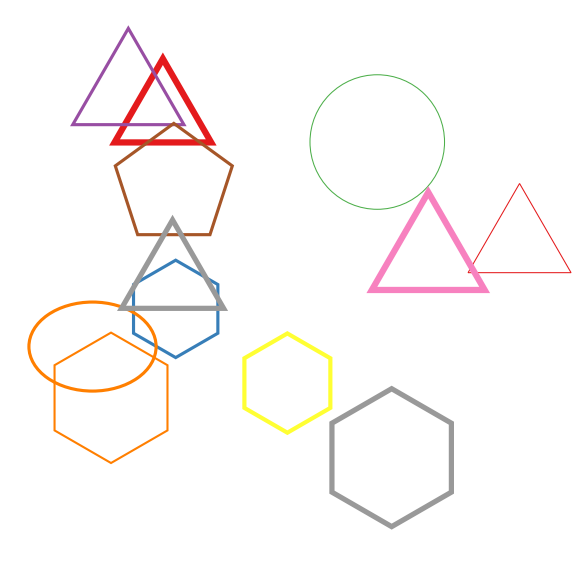[{"shape": "triangle", "thickness": 0.5, "radius": 0.51, "center": [0.9, 0.578]}, {"shape": "triangle", "thickness": 3, "radius": 0.48, "center": [0.282, 0.801]}, {"shape": "hexagon", "thickness": 1.5, "radius": 0.42, "center": [0.304, 0.464]}, {"shape": "circle", "thickness": 0.5, "radius": 0.58, "center": [0.653, 0.753]}, {"shape": "triangle", "thickness": 1.5, "radius": 0.56, "center": [0.222, 0.839]}, {"shape": "hexagon", "thickness": 1, "radius": 0.56, "center": [0.192, 0.31]}, {"shape": "oval", "thickness": 1.5, "radius": 0.55, "center": [0.16, 0.399]}, {"shape": "hexagon", "thickness": 2, "radius": 0.43, "center": [0.498, 0.336]}, {"shape": "pentagon", "thickness": 1.5, "radius": 0.53, "center": [0.301, 0.679]}, {"shape": "triangle", "thickness": 3, "radius": 0.56, "center": [0.742, 0.553]}, {"shape": "triangle", "thickness": 2.5, "radius": 0.51, "center": [0.299, 0.516]}, {"shape": "hexagon", "thickness": 2.5, "radius": 0.6, "center": [0.678, 0.207]}]